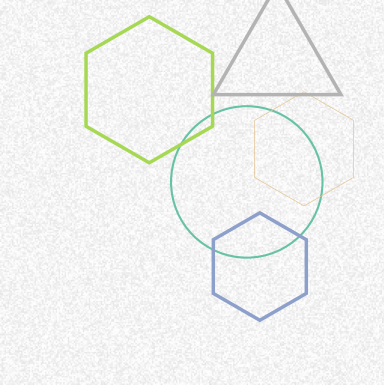[{"shape": "circle", "thickness": 1.5, "radius": 0.98, "center": [0.641, 0.527]}, {"shape": "hexagon", "thickness": 2.5, "radius": 0.7, "center": [0.675, 0.308]}, {"shape": "hexagon", "thickness": 2.5, "radius": 0.95, "center": [0.388, 0.767]}, {"shape": "hexagon", "thickness": 0.5, "radius": 0.74, "center": [0.79, 0.613]}, {"shape": "triangle", "thickness": 2.5, "radius": 0.96, "center": [0.72, 0.85]}]